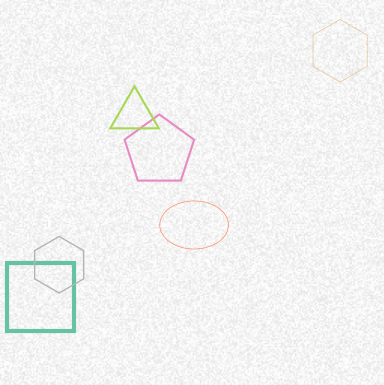[{"shape": "square", "thickness": 3, "radius": 0.44, "center": [0.105, 0.229]}, {"shape": "oval", "thickness": 0.5, "radius": 0.45, "center": [0.504, 0.416]}, {"shape": "pentagon", "thickness": 1.5, "radius": 0.48, "center": [0.414, 0.608]}, {"shape": "triangle", "thickness": 1.5, "radius": 0.36, "center": [0.349, 0.703]}, {"shape": "hexagon", "thickness": 0.5, "radius": 0.41, "center": [0.883, 0.868]}, {"shape": "hexagon", "thickness": 1, "radius": 0.37, "center": [0.154, 0.312]}]